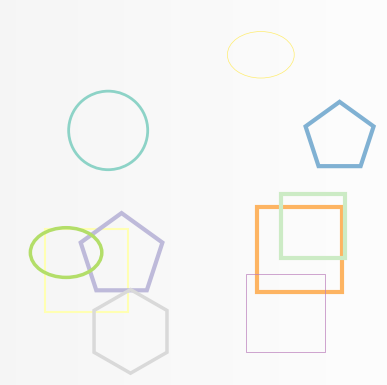[{"shape": "circle", "thickness": 2, "radius": 0.51, "center": [0.279, 0.661]}, {"shape": "square", "thickness": 1.5, "radius": 0.54, "center": [0.224, 0.297]}, {"shape": "pentagon", "thickness": 3, "radius": 0.55, "center": [0.314, 0.336]}, {"shape": "pentagon", "thickness": 3, "radius": 0.46, "center": [0.876, 0.643]}, {"shape": "square", "thickness": 3, "radius": 0.55, "center": [0.773, 0.351]}, {"shape": "oval", "thickness": 2.5, "radius": 0.46, "center": [0.171, 0.344]}, {"shape": "hexagon", "thickness": 2.5, "radius": 0.54, "center": [0.337, 0.139]}, {"shape": "square", "thickness": 0.5, "radius": 0.51, "center": [0.736, 0.187]}, {"shape": "square", "thickness": 3, "radius": 0.41, "center": [0.807, 0.412]}, {"shape": "oval", "thickness": 0.5, "radius": 0.43, "center": [0.673, 0.858]}]